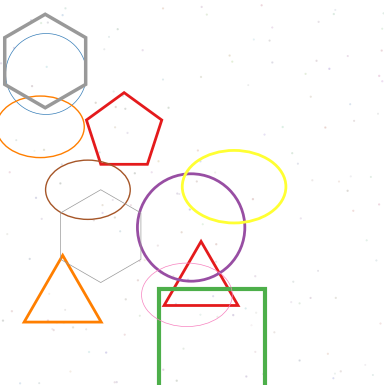[{"shape": "triangle", "thickness": 2, "radius": 0.55, "center": [0.522, 0.262]}, {"shape": "pentagon", "thickness": 2, "radius": 0.51, "center": [0.322, 0.656]}, {"shape": "circle", "thickness": 0.5, "radius": 0.53, "center": [0.12, 0.808]}, {"shape": "square", "thickness": 3, "radius": 0.68, "center": [0.551, 0.114]}, {"shape": "circle", "thickness": 2, "radius": 0.7, "center": [0.496, 0.409]}, {"shape": "triangle", "thickness": 2, "radius": 0.58, "center": [0.163, 0.221]}, {"shape": "oval", "thickness": 1, "radius": 0.57, "center": [0.105, 0.671]}, {"shape": "oval", "thickness": 2, "radius": 0.67, "center": [0.608, 0.515]}, {"shape": "oval", "thickness": 1, "radius": 0.55, "center": [0.228, 0.507]}, {"shape": "oval", "thickness": 0.5, "radius": 0.59, "center": [0.486, 0.234]}, {"shape": "hexagon", "thickness": 0.5, "radius": 0.6, "center": [0.262, 0.387]}, {"shape": "hexagon", "thickness": 2.5, "radius": 0.61, "center": [0.117, 0.842]}]